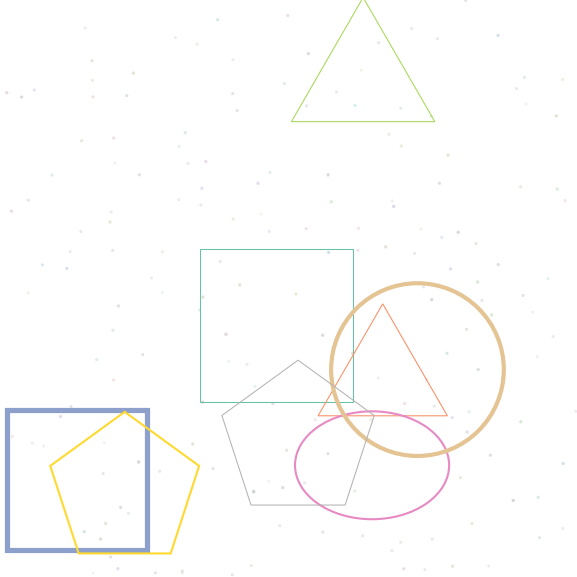[{"shape": "square", "thickness": 0.5, "radius": 0.66, "center": [0.479, 0.435]}, {"shape": "triangle", "thickness": 0.5, "radius": 0.65, "center": [0.663, 0.344]}, {"shape": "square", "thickness": 2.5, "radius": 0.61, "center": [0.134, 0.169]}, {"shape": "oval", "thickness": 1, "radius": 0.67, "center": [0.644, 0.193]}, {"shape": "triangle", "thickness": 0.5, "radius": 0.72, "center": [0.629, 0.86]}, {"shape": "pentagon", "thickness": 1, "radius": 0.68, "center": [0.216, 0.15]}, {"shape": "circle", "thickness": 2, "radius": 0.75, "center": [0.723, 0.359]}, {"shape": "pentagon", "thickness": 0.5, "radius": 0.69, "center": [0.516, 0.237]}]